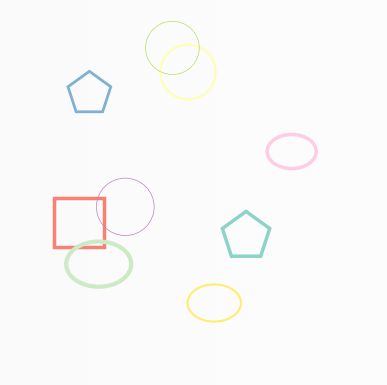[{"shape": "pentagon", "thickness": 2.5, "radius": 0.32, "center": [0.635, 0.387]}, {"shape": "circle", "thickness": 1.5, "radius": 0.36, "center": [0.485, 0.813]}, {"shape": "square", "thickness": 2.5, "radius": 0.32, "center": [0.205, 0.421]}, {"shape": "pentagon", "thickness": 2, "radius": 0.29, "center": [0.231, 0.757]}, {"shape": "circle", "thickness": 0.5, "radius": 0.35, "center": [0.445, 0.876]}, {"shape": "oval", "thickness": 2.5, "radius": 0.32, "center": [0.753, 0.607]}, {"shape": "circle", "thickness": 0.5, "radius": 0.37, "center": [0.323, 0.463]}, {"shape": "oval", "thickness": 3, "radius": 0.42, "center": [0.255, 0.314]}, {"shape": "oval", "thickness": 1.5, "radius": 0.34, "center": [0.553, 0.213]}]